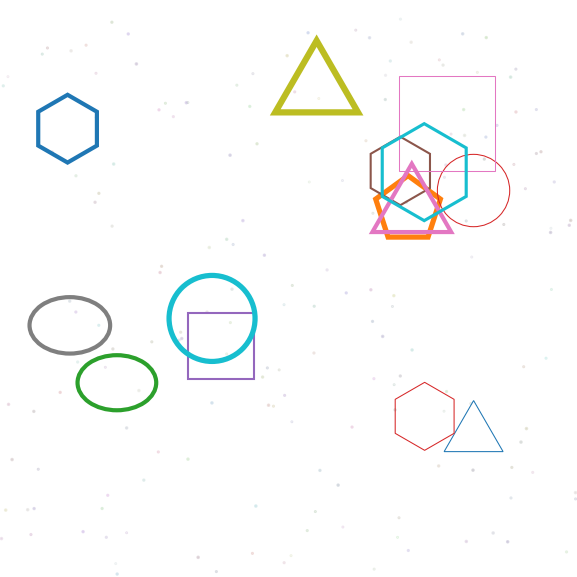[{"shape": "triangle", "thickness": 0.5, "radius": 0.29, "center": [0.82, 0.247]}, {"shape": "hexagon", "thickness": 2, "radius": 0.29, "center": [0.117, 0.776]}, {"shape": "pentagon", "thickness": 2.5, "radius": 0.29, "center": [0.707, 0.636]}, {"shape": "oval", "thickness": 2, "radius": 0.34, "center": [0.202, 0.336]}, {"shape": "circle", "thickness": 0.5, "radius": 0.31, "center": [0.82, 0.669]}, {"shape": "hexagon", "thickness": 0.5, "radius": 0.29, "center": [0.735, 0.278]}, {"shape": "square", "thickness": 1, "radius": 0.29, "center": [0.383, 0.4]}, {"shape": "hexagon", "thickness": 1, "radius": 0.3, "center": [0.693, 0.703]}, {"shape": "triangle", "thickness": 2, "radius": 0.39, "center": [0.713, 0.637]}, {"shape": "square", "thickness": 0.5, "radius": 0.41, "center": [0.774, 0.785]}, {"shape": "oval", "thickness": 2, "radius": 0.35, "center": [0.121, 0.436]}, {"shape": "triangle", "thickness": 3, "radius": 0.41, "center": [0.548, 0.846]}, {"shape": "circle", "thickness": 2.5, "radius": 0.37, "center": [0.367, 0.448]}, {"shape": "hexagon", "thickness": 1.5, "radius": 0.42, "center": [0.735, 0.701]}]